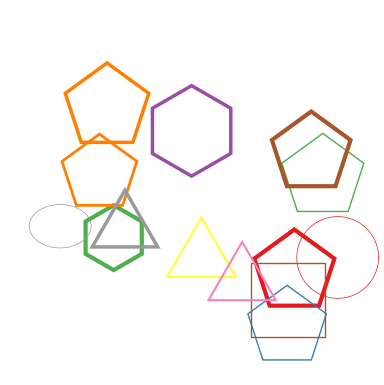[{"shape": "pentagon", "thickness": 3, "radius": 0.55, "center": [0.765, 0.295]}, {"shape": "circle", "thickness": 0.5, "radius": 0.53, "center": [0.877, 0.331]}, {"shape": "pentagon", "thickness": 1, "radius": 0.54, "center": [0.746, 0.152]}, {"shape": "hexagon", "thickness": 3, "radius": 0.42, "center": [0.295, 0.383]}, {"shape": "pentagon", "thickness": 1, "radius": 0.56, "center": [0.838, 0.541]}, {"shape": "hexagon", "thickness": 2.5, "radius": 0.59, "center": [0.498, 0.66]}, {"shape": "pentagon", "thickness": 2.5, "radius": 0.57, "center": [0.278, 0.722]}, {"shape": "pentagon", "thickness": 2, "radius": 0.51, "center": [0.258, 0.549]}, {"shape": "triangle", "thickness": 1.5, "radius": 0.52, "center": [0.523, 0.332]}, {"shape": "square", "thickness": 1, "radius": 0.48, "center": [0.748, 0.221]}, {"shape": "pentagon", "thickness": 3, "radius": 0.54, "center": [0.808, 0.603]}, {"shape": "triangle", "thickness": 1.5, "radius": 0.5, "center": [0.629, 0.271]}, {"shape": "triangle", "thickness": 2.5, "radius": 0.49, "center": [0.325, 0.408]}, {"shape": "oval", "thickness": 0.5, "radius": 0.4, "center": [0.156, 0.412]}]